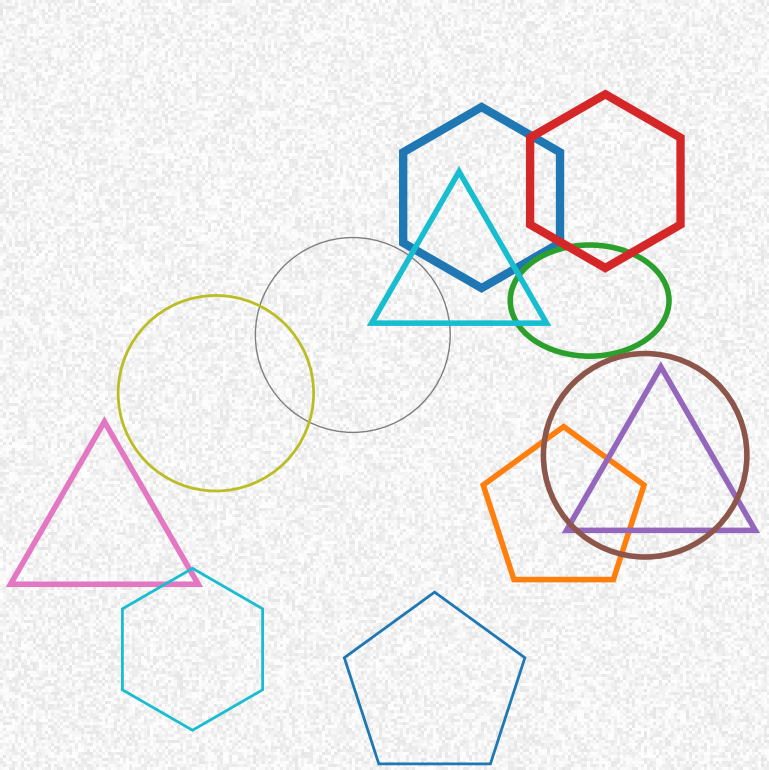[{"shape": "pentagon", "thickness": 1, "radius": 0.62, "center": [0.564, 0.108]}, {"shape": "hexagon", "thickness": 3, "radius": 0.59, "center": [0.625, 0.743]}, {"shape": "pentagon", "thickness": 2, "radius": 0.55, "center": [0.732, 0.336]}, {"shape": "oval", "thickness": 2, "radius": 0.52, "center": [0.766, 0.61]}, {"shape": "hexagon", "thickness": 3, "radius": 0.56, "center": [0.786, 0.765]}, {"shape": "triangle", "thickness": 2, "radius": 0.71, "center": [0.858, 0.382]}, {"shape": "circle", "thickness": 2, "radius": 0.66, "center": [0.838, 0.409]}, {"shape": "triangle", "thickness": 2, "radius": 0.7, "center": [0.136, 0.312]}, {"shape": "circle", "thickness": 0.5, "radius": 0.63, "center": [0.458, 0.565]}, {"shape": "circle", "thickness": 1, "radius": 0.63, "center": [0.28, 0.489]}, {"shape": "hexagon", "thickness": 1, "radius": 0.53, "center": [0.25, 0.157]}, {"shape": "triangle", "thickness": 2, "radius": 0.66, "center": [0.596, 0.646]}]